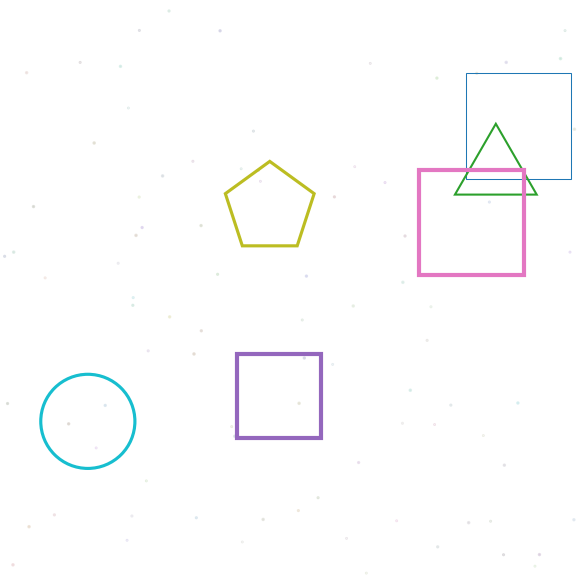[{"shape": "square", "thickness": 0.5, "radius": 0.46, "center": [0.898, 0.781]}, {"shape": "triangle", "thickness": 1, "radius": 0.41, "center": [0.859, 0.703]}, {"shape": "square", "thickness": 2, "radius": 0.36, "center": [0.483, 0.313]}, {"shape": "square", "thickness": 2, "radius": 0.45, "center": [0.816, 0.614]}, {"shape": "pentagon", "thickness": 1.5, "radius": 0.4, "center": [0.467, 0.639]}, {"shape": "circle", "thickness": 1.5, "radius": 0.41, "center": [0.152, 0.27]}]